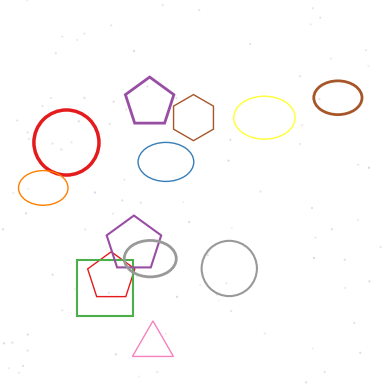[{"shape": "circle", "thickness": 2.5, "radius": 0.42, "center": [0.173, 0.63]}, {"shape": "pentagon", "thickness": 1, "radius": 0.32, "center": [0.289, 0.282]}, {"shape": "oval", "thickness": 1, "radius": 0.36, "center": [0.431, 0.579]}, {"shape": "square", "thickness": 1.5, "radius": 0.36, "center": [0.272, 0.253]}, {"shape": "pentagon", "thickness": 1.5, "radius": 0.37, "center": [0.348, 0.366]}, {"shape": "pentagon", "thickness": 2, "radius": 0.33, "center": [0.389, 0.734]}, {"shape": "oval", "thickness": 1, "radius": 0.32, "center": [0.112, 0.512]}, {"shape": "oval", "thickness": 1, "radius": 0.4, "center": [0.687, 0.694]}, {"shape": "hexagon", "thickness": 1, "radius": 0.3, "center": [0.503, 0.694]}, {"shape": "oval", "thickness": 2, "radius": 0.31, "center": [0.878, 0.746]}, {"shape": "triangle", "thickness": 1, "radius": 0.31, "center": [0.397, 0.105]}, {"shape": "circle", "thickness": 1.5, "radius": 0.36, "center": [0.596, 0.303]}, {"shape": "oval", "thickness": 2, "radius": 0.34, "center": [0.39, 0.328]}]